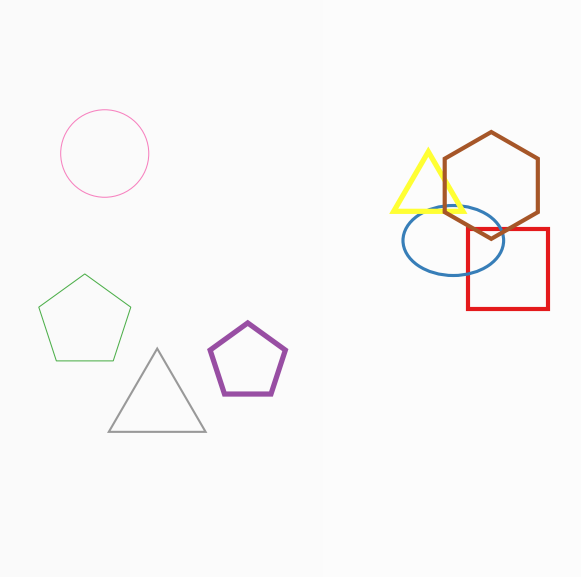[{"shape": "square", "thickness": 2, "radius": 0.35, "center": [0.874, 0.534]}, {"shape": "oval", "thickness": 1.5, "radius": 0.43, "center": [0.78, 0.583]}, {"shape": "pentagon", "thickness": 0.5, "radius": 0.42, "center": [0.146, 0.442]}, {"shape": "pentagon", "thickness": 2.5, "radius": 0.34, "center": [0.426, 0.372]}, {"shape": "triangle", "thickness": 2.5, "radius": 0.34, "center": [0.737, 0.668]}, {"shape": "hexagon", "thickness": 2, "radius": 0.46, "center": [0.845, 0.678]}, {"shape": "circle", "thickness": 0.5, "radius": 0.38, "center": [0.18, 0.733]}, {"shape": "triangle", "thickness": 1, "radius": 0.48, "center": [0.27, 0.299]}]